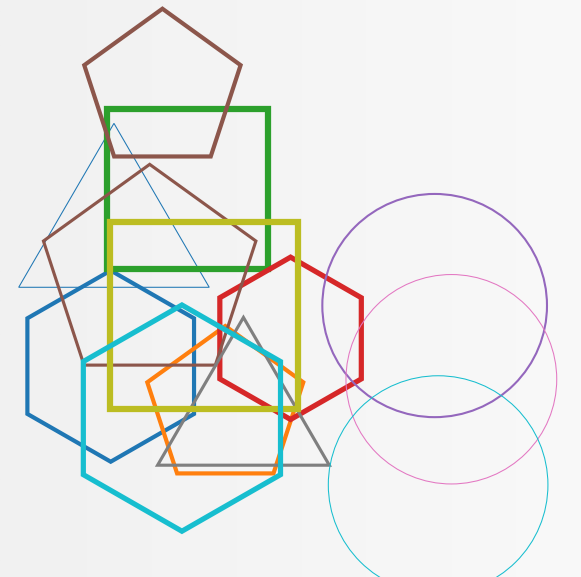[{"shape": "hexagon", "thickness": 2, "radius": 0.83, "center": [0.19, 0.365]}, {"shape": "triangle", "thickness": 0.5, "radius": 0.95, "center": [0.196, 0.596]}, {"shape": "pentagon", "thickness": 2, "radius": 0.71, "center": [0.388, 0.294]}, {"shape": "square", "thickness": 3, "radius": 0.69, "center": [0.323, 0.672]}, {"shape": "hexagon", "thickness": 2.5, "radius": 0.7, "center": [0.5, 0.413]}, {"shape": "circle", "thickness": 1, "radius": 0.97, "center": [0.748, 0.47]}, {"shape": "pentagon", "thickness": 1.5, "radius": 0.96, "center": [0.258, 0.522]}, {"shape": "pentagon", "thickness": 2, "radius": 0.71, "center": [0.279, 0.843]}, {"shape": "circle", "thickness": 0.5, "radius": 0.91, "center": [0.777, 0.342]}, {"shape": "triangle", "thickness": 1.5, "radius": 0.85, "center": [0.419, 0.279]}, {"shape": "square", "thickness": 3, "radius": 0.81, "center": [0.351, 0.452]}, {"shape": "hexagon", "thickness": 2.5, "radius": 0.98, "center": [0.313, 0.275]}, {"shape": "circle", "thickness": 0.5, "radius": 0.94, "center": [0.754, 0.16]}]